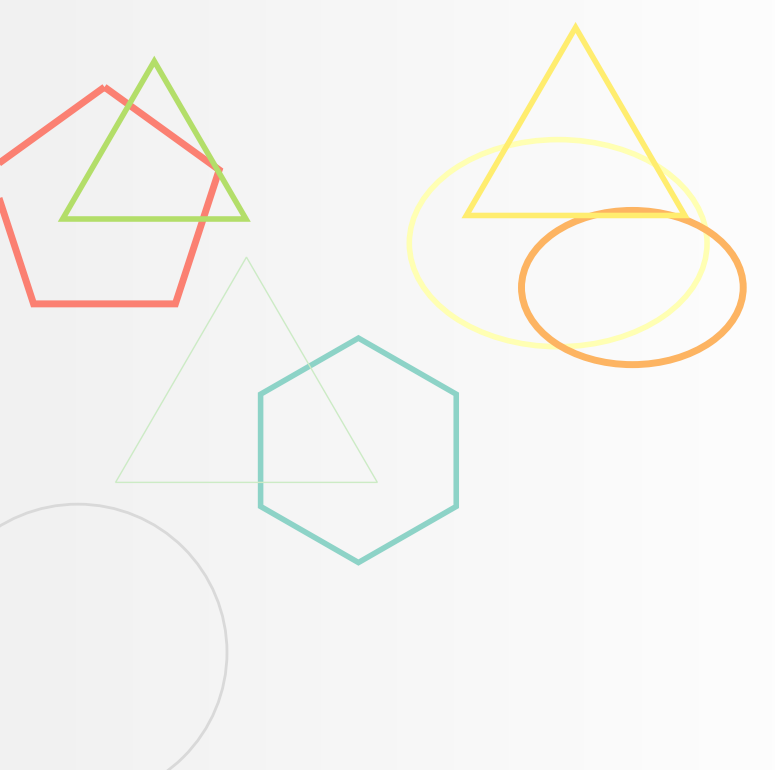[{"shape": "hexagon", "thickness": 2, "radius": 0.73, "center": [0.462, 0.415]}, {"shape": "oval", "thickness": 2, "radius": 0.96, "center": [0.72, 0.684]}, {"shape": "pentagon", "thickness": 2.5, "radius": 0.78, "center": [0.135, 0.731]}, {"shape": "oval", "thickness": 2.5, "radius": 0.72, "center": [0.816, 0.627]}, {"shape": "triangle", "thickness": 2, "radius": 0.68, "center": [0.199, 0.784]}, {"shape": "circle", "thickness": 1, "radius": 0.96, "center": [0.1, 0.153]}, {"shape": "triangle", "thickness": 0.5, "radius": 0.98, "center": [0.318, 0.471]}, {"shape": "triangle", "thickness": 2, "radius": 0.81, "center": [0.743, 0.802]}]